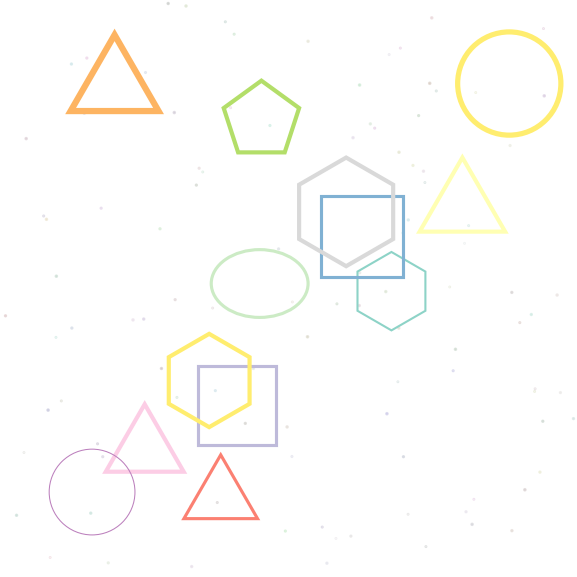[{"shape": "hexagon", "thickness": 1, "radius": 0.34, "center": [0.678, 0.495]}, {"shape": "triangle", "thickness": 2, "radius": 0.43, "center": [0.801, 0.641]}, {"shape": "square", "thickness": 1.5, "radius": 0.34, "center": [0.41, 0.297]}, {"shape": "triangle", "thickness": 1.5, "radius": 0.37, "center": [0.382, 0.138]}, {"shape": "square", "thickness": 1.5, "radius": 0.35, "center": [0.627, 0.59]}, {"shape": "triangle", "thickness": 3, "radius": 0.44, "center": [0.198, 0.851]}, {"shape": "pentagon", "thickness": 2, "radius": 0.34, "center": [0.453, 0.791]}, {"shape": "triangle", "thickness": 2, "radius": 0.39, "center": [0.251, 0.221]}, {"shape": "hexagon", "thickness": 2, "radius": 0.47, "center": [0.599, 0.632]}, {"shape": "circle", "thickness": 0.5, "radius": 0.37, "center": [0.159, 0.147]}, {"shape": "oval", "thickness": 1.5, "radius": 0.42, "center": [0.45, 0.508]}, {"shape": "hexagon", "thickness": 2, "radius": 0.4, "center": [0.362, 0.34]}, {"shape": "circle", "thickness": 2.5, "radius": 0.45, "center": [0.882, 0.854]}]